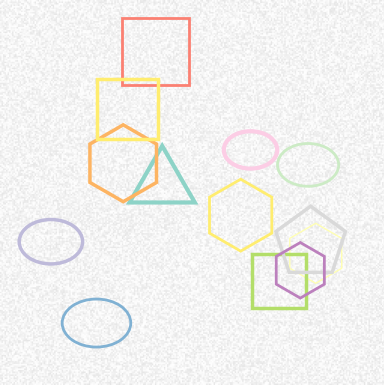[{"shape": "triangle", "thickness": 3, "radius": 0.49, "center": [0.421, 0.523]}, {"shape": "hexagon", "thickness": 1, "radius": 0.39, "center": [0.82, 0.342]}, {"shape": "oval", "thickness": 2.5, "radius": 0.41, "center": [0.132, 0.372]}, {"shape": "square", "thickness": 2, "radius": 0.43, "center": [0.404, 0.866]}, {"shape": "oval", "thickness": 2, "radius": 0.45, "center": [0.251, 0.161]}, {"shape": "hexagon", "thickness": 2.5, "radius": 0.5, "center": [0.32, 0.576]}, {"shape": "square", "thickness": 2.5, "radius": 0.35, "center": [0.726, 0.27]}, {"shape": "oval", "thickness": 3, "radius": 0.35, "center": [0.651, 0.611]}, {"shape": "pentagon", "thickness": 2.5, "radius": 0.47, "center": [0.807, 0.369]}, {"shape": "hexagon", "thickness": 2, "radius": 0.36, "center": [0.78, 0.298]}, {"shape": "oval", "thickness": 2, "radius": 0.4, "center": [0.8, 0.572]}, {"shape": "square", "thickness": 2.5, "radius": 0.39, "center": [0.331, 0.716]}, {"shape": "hexagon", "thickness": 2, "radius": 0.47, "center": [0.625, 0.441]}]